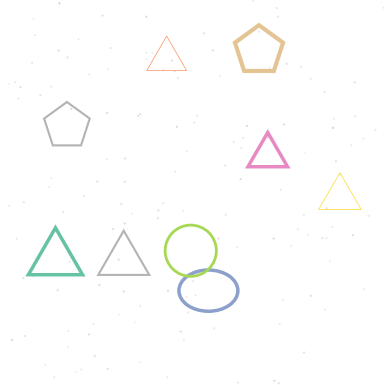[{"shape": "triangle", "thickness": 2.5, "radius": 0.41, "center": [0.144, 0.327]}, {"shape": "triangle", "thickness": 0.5, "radius": 0.3, "center": [0.433, 0.846]}, {"shape": "oval", "thickness": 2.5, "radius": 0.38, "center": [0.541, 0.245]}, {"shape": "triangle", "thickness": 2.5, "radius": 0.3, "center": [0.695, 0.597]}, {"shape": "circle", "thickness": 2, "radius": 0.33, "center": [0.495, 0.349]}, {"shape": "triangle", "thickness": 0.5, "radius": 0.32, "center": [0.883, 0.488]}, {"shape": "pentagon", "thickness": 3, "radius": 0.33, "center": [0.673, 0.869]}, {"shape": "pentagon", "thickness": 1.5, "radius": 0.31, "center": [0.174, 0.673]}, {"shape": "triangle", "thickness": 1.5, "radius": 0.38, "center": [0.321, 0.324]}]